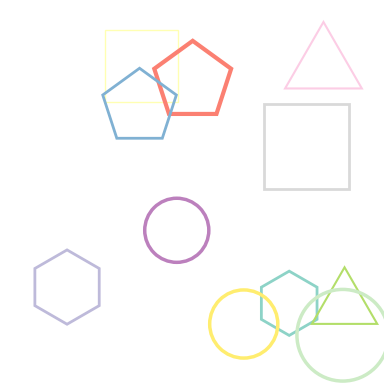[{"shape": "hexagon", "thickness": 2, "radius": 0.42, "center": [0.751, 0.212]}, {"shape": "square", "thickness": 1, "radius": 0.47, "center": [0.368, 0.828]}, {"shape": "hexagon", "thickness": 2, "radius": 0.48, "center": [0.174, 0.254]}, {"shape": "pentagon", "thickness": 3, "radius": 0.52, "center": [0.501, 0.789]}, {"shape": "pentagon", "thickness": 2, "radius": 0.5, "center": [0.362, 0.722]}, {"shape": "triangle", "thickness": 1.5, "radius": 0.49, "center": [0.895, 0.208]}, {"shape": "triangle", "thickness": 1.5, "radius": 0.58, "center": [0.84, 0.828]}, {"shape": "square", "thickness": 2, "radius": 0.55, "center": [0.796, 0.619]}, {"shape": "circle", "thickness": 2.5, "radius": 0.42, "center": [0.459, 0.402]}, {"shape": "circle", "thickness": 2.5, "radius": 0.6, "center": [0.89, 0.129]}, {"shape": "circle", "thickness": 2.5, "radius": 0.44, "center": [0.633, 0.158]}]